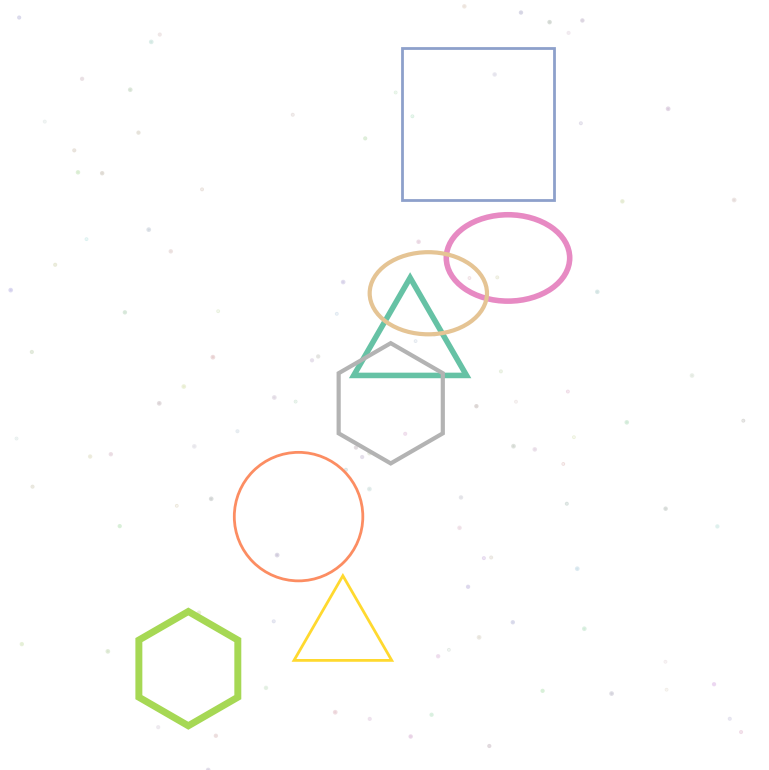[{"shape": "triangle", "thickness": 2, "radius": 0.42, "center": [0.533, 0.555]}, {"shape": "circle", "thickness": 1, "radius": 0.42, "center": [0.388, 0.329]}, {"shape": "square", "thickness": 1, "radius": 0.49, "center": [0.621, 0.839]}, {"shape": "oval", "thickness": 2, "radius": 0.4, "center": [0.66, 0.665]}, {"shape": "hexagon", "thickness": 2.5, "radius": 0.37, "center": [0.245, 0.132]}, {"shape": "triangle", "thickness": 1, "radius": 0.37, "center": [0.445, 0.179]}, {"shape": "oval", "thickness": 1.5, "radius": 0.38, "center": [0.556, 0.619]}, {"shape": "hexagon", "thickness": 1.5, "radius": 0.39, "center": [0.507, 0.476]}]